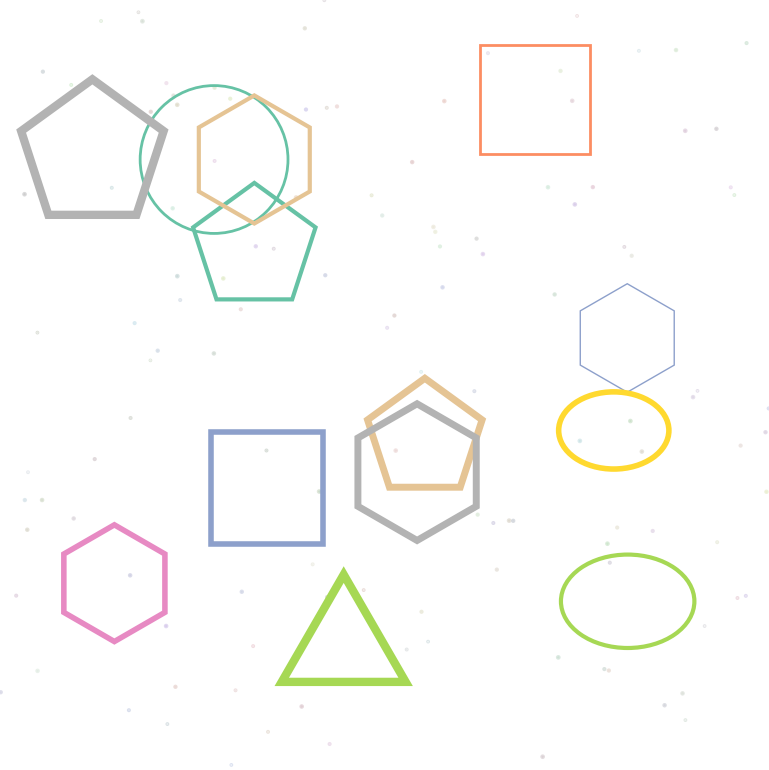[{"shape": "circle", "thickness": 1, "radius": 0.48, "center": [0.278, 0.793]}, {"shape": "pentagon", "thickness": 1.5, "radius": 0.42, "center": [0.33, 0.679]}, {"shape": "square", "thickness": 1, "radius": 0.36, "center": [0.695, 0.871]}, {"shape": "hexagon", "thickness": 0.5, "radius": 0.35, "center": [0.815, 0.561]}, {"shape": "square", "thickness": 2, "radius": 0.37, "center": [0.347, 0.366]}, {"shape": "hexagon", "thickness": 2, "radius": 0.38, "center": [0.149, 0.243]}, {"shape": "triangle", "thickness": 3, "radius": 0.46, "center": [0.446, 0.161]}, {"shape": "oval", "thickness": 1.5, "radius": 0.43, "center": [0.815, 0.219]}, {"shape": "oval", "thickness": 2, "radius": 0.36, "center": [0.797, 0.441]}, {"shape": "pentagon", "thickness": 2.5, "radius": 0.39, "center": [0.552, 0.431]}, {"shape": "hexagon", "thickness": 1.5, "radius": 0.42, "center": [0.33, 0.793]}, {"shape": "pentagon", "thickness": 3, "radius": 0.49, "center": [0.12, 0.8]}, {"shape": "hexagon", "thickness": 2.5, "radius": 0.44, "center": [0.542, 0.387]}]